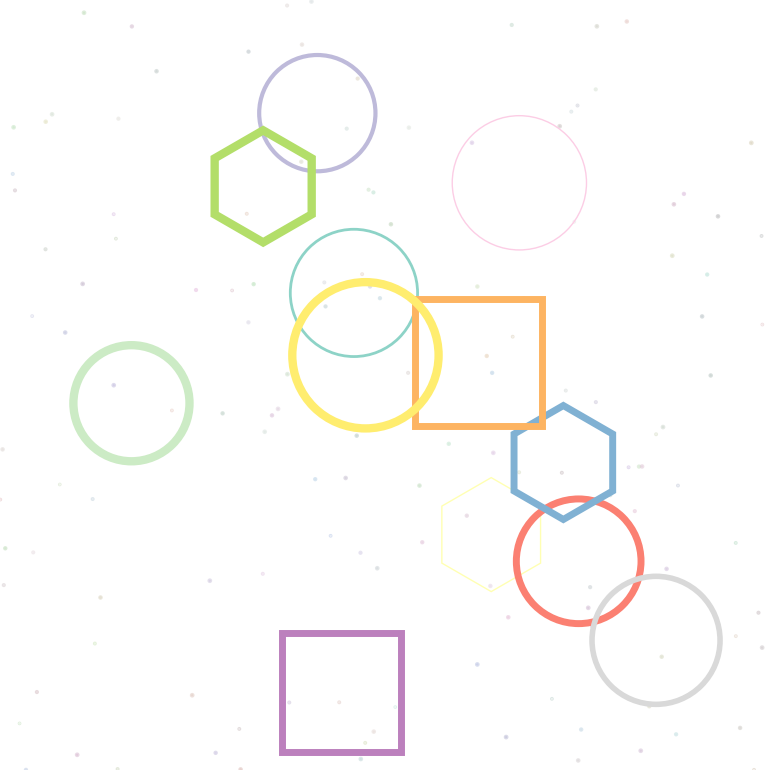[{"shape": "circle", "thickness": 1, "radius": 0.41, "center": [0.46, 0.62]}, {"shape": "hexagon", "thickness": 0.5, "radius": 0.37, "center": [0.638, 0.306]}, {"shape": "circle", "thickness": 1.5, "radius": 0.38, "center": [0.412, 0.853]}, {"shape": "circle", "thickness": 2.5, "radius": 0.4, "center": [0.752, 0.271]}, {"shape": "hexagon", "thickness": 2.5, "radius": 0.37, "center": [0.732, 0.399]}, {"shape": "square", "thickness": 2.5, "radius": 0.41, "center": [0.622, 0.529]}, {"shape": "hexagon", "thickness": 3, "radius": 0.36, "center": [0.342, 0.758]}, {"shape": "circle", "thickness": 0.5, "radius": 0.44, "center": [0.675, 0.763]}, {"shape": "circle", "thickness": 2, "radius": 0.42, "center": [0.852, 0.168]}, {"shape": "square", "thickness": 2.5, "radius": 0.39, "center": [0.444, 0.101]}, {"shape": "circle", "thickness": 3, "radius": 0.38, "center": [0.171, 0.476]}, {"shape": "circle", "thickness": 3, "radius": 0.47, "center": [0.475, 0.539]}]